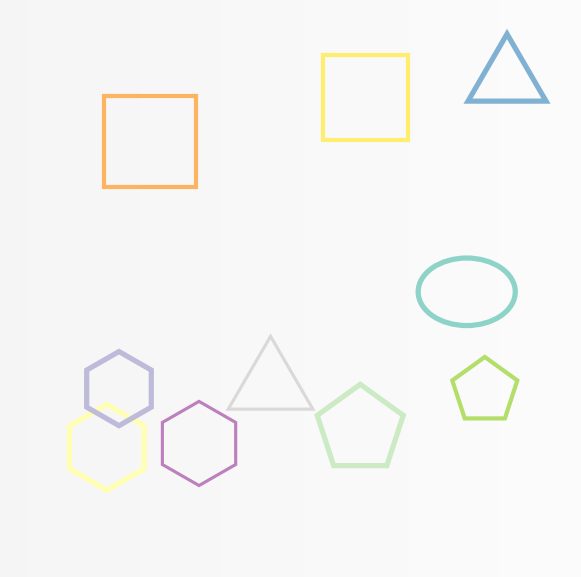[{"shape": "oval", "thickness": 2.5, "radius": 0.42, "center": [0.803, 0.494]}, {"shape": "hexagon", "thickness": 2.5, "radius": 0.37, "center": [0.184, 0.225]}, {"shape": "hexagon", "thickness": 2.5, "radius": 0.32, "center": [0.205, 0.326]}, {"shape": "triangle", "thickness": 2.5, "radius": 0.39, "center": [0.872, 0.863]}, {"shape": "square", "thickness": 2, "radius": 0.4, "center": [0.258, 0.754]}, {"shape": "pentagon", "thickness": 2, "radius": 0.29, "center": [0.834, 0.322]}, {"shape": "triangle", "thickness": 1.5, "radius": 0.42, "center": [0.465, 0.333]}, {"shape": "hexagon", "thickness": 1.5, "radius": 0.36, "center": [0.342, 0.231]}, {"shape": "pentagon", "thickness": 2.5, "radius": 0.39, "center": [0.62, 0.256]}, {"shape": "square", "thickness": 2, "radius": 0.37, "center": [0.629, 0.83]}]